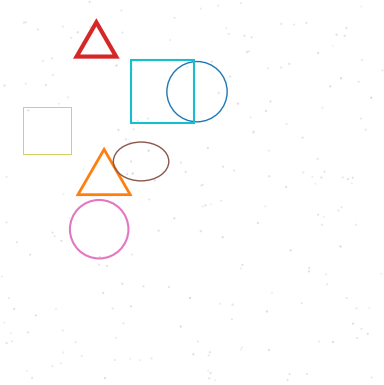[{"shape": "circle", "thickness": 1, "radius": 0.39, "center": [0.512, 0.762]}, {"shape": "triangle", "thickness": 2, "radius": 0.39, "center": [0.27, 0.534]}, {"shape": "triangle", "thickness": 3, "radius": 0.3, "center": [0.25, 0.883]}, {"shape": "oval", "thickness": 1, "radius": 0.36, "center": [0.366, 0.581]}, {"shape": "circle", "thickness": 1.5, "radius": 0.38, "center": [0.258, 0.405]}, {"shape": "square", "thickness": 0.5, "radius": 0.31, "center": [0.123, 0.66]}, {"shape": "square", "thickness": 1.5, "radius": 0.41, "center": [0.421, 0.762]}]